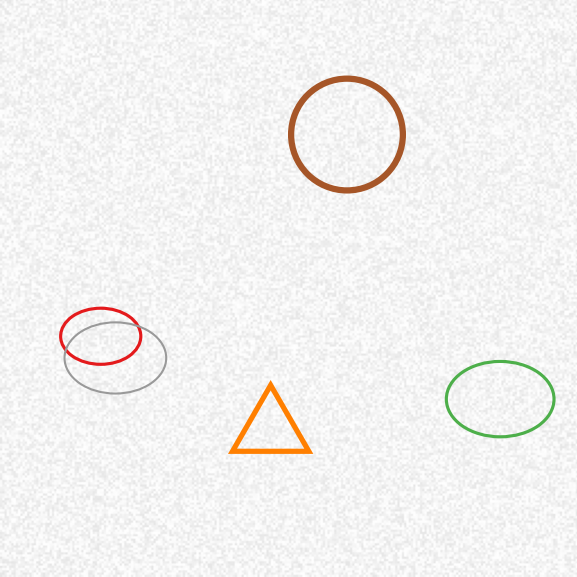[{"shape": "oval", "thickness": 1.5, "radius": 0.35, "center": [0.174, 0.417]}, {"shape": "oval", "thickness": 1.5, "radius": 0.47, "center": [0.866, 0.308]}, {"shape": "triangle", "thickness": 2.5, "radius": 0.38, "center": [0.469, 0.256]}, {"shape": "circle", "thickness": 3, "radius": 0.48, "center": [0.601, 0.766]}, {"shape": "oval", "thickness": 1, "radius": 0.44, "center": [0.2, 0.379]}]